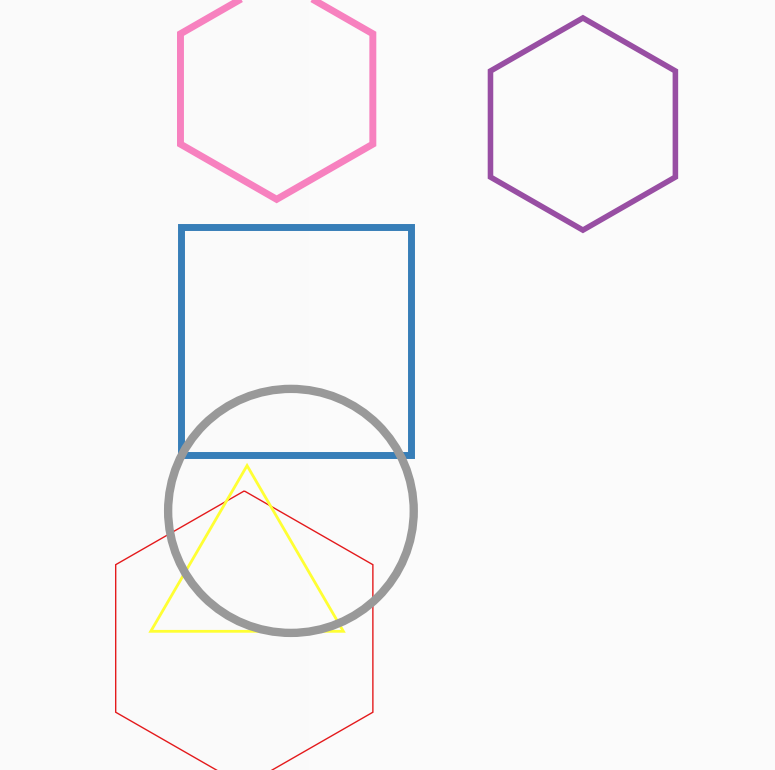[{"shape": "hexagon", "thickness": 0.5, "radius": 0.96, "center": [0.315, 0.171]}, {"shape": "square", "thickness": 2.5, "radius": 0.74, "center": [0.382, 0.557]}, {"shape": "hexagon", "thickness": 2, "radius": 0.69, "center": [0.752, 0.839]}, {"shape": "triangle", "thickness": 1, "radius": 0.72, "center": [0.319, 0.252]}, {"shape": "hexagon", "thickness": 2.5, "radius": 0.72, "center": [0.357, 0.884]}, {"shape": "circle", "thickness": 3, "radius": 0.79, "center": [0.375, 0.337]}]